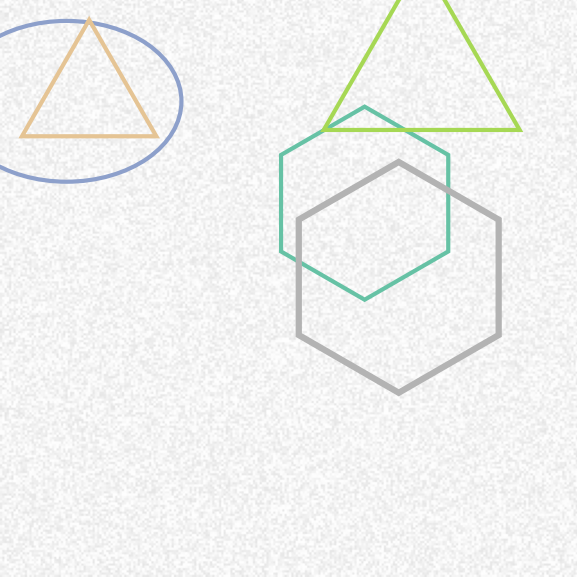[{"shape": "hexagon", "thickness": 2, "radius": 0.84, "center": [0.631, 0.647]}, {"shape": "oval", "thickness": 2, "radius": 0.99, "center": [0.115, 0.824]}, {"shape": "triangle", "thickness": 2, "radius": 0.98, "center": [0.73, 0.872]}, {"shape": "triangle", "thickness": 2, "radius": 0.67, "center": [0.154, 0.83]}, {"shape": "hexagon", "thickness": 3, "radius": 1.0, "center": [0.69, 0.519]}]